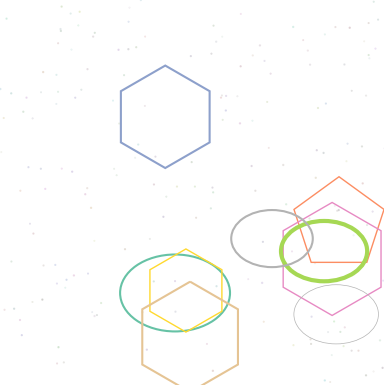[{"shape": "oval", "thickness": 1.5, "radius": 0.71, "center": [0.455, 0.239]}, {"shape": "pentagon", "thickness": 1, "radius": 0.61, "center": [0.881, 0.418]}, {"shape": "hexagon", "thickness": 1.5, "radius": 0.67, "center": [0.429, 0.697]}, {"shape": "hexagon", "thickness": 1, "radius": 0.73, "center": [0.863, 0.327]}, {"shape": "oval", "thickness": 3, "radius": 0.56, "center": [0.842, 0.348]}, {"shape": "hexagon", "thickness": 1, "radius": 0.54, "center": [0.483, 0.245]}, {"shape": "hexagon", "thickness": 1.5, "radius": 0.72, "center": [0.494, 0.125]}, {"shape": "oval", "thickness": 1.5, "radius": 0.53, "center": [0.706, 0.38]}, {"shape": "oval", "thickness": 0.5, "radius": 0.55, "center": [0.873, 0.184]}]